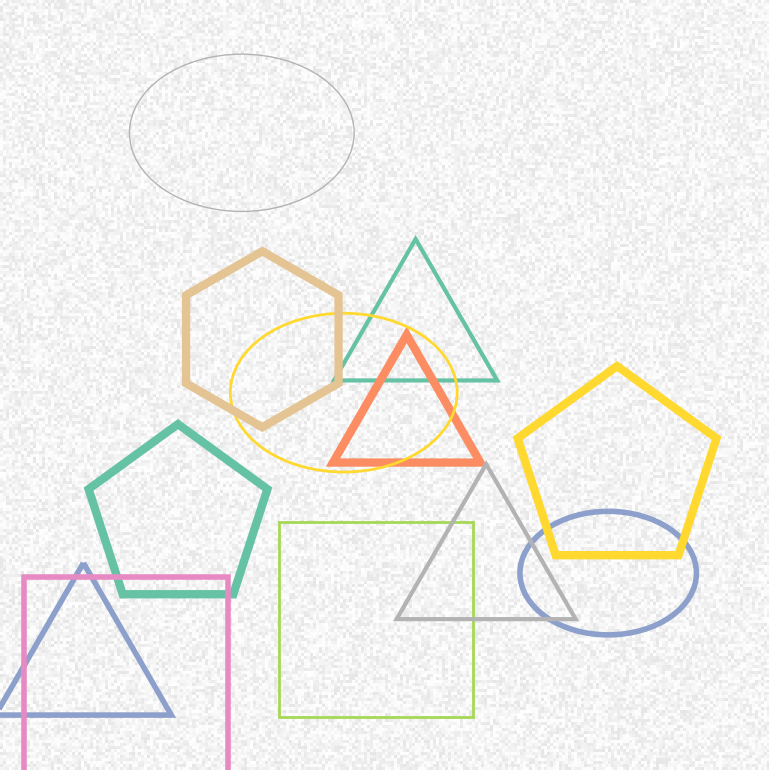[{"shape": "pentagon", "thickness": 3, "radius": 0.61, "center": [0.231, 0.327]}, {"shape": "triangle", "thickness": 1.5, "radius": 0.61, "center": [0.54, 0.567]}, {"shape": "triangle", "thickness": 3, "radius": 0.55, "center": [0.528, 0.455]}, {"shape": "oval", "thickness": 2, "radius": 0.57, "center": [0.79, 0.256]}, {"shape": "triangle", "thickness": 2, "radius": 0.66, "center": [0.108, 0.137]}, {"shape": "square", "thickness": 2, "radius": 0.66, "center": [0.164, 0.118]}, {"shape": "square", "thickness": 1, "radius": 0.63, "center": [0.488, 0.196]}, {"shape": "pentagon", "thickness": 3, "radius": 0.68, "center": [0.801, 0.389]}, {"shape": "oval", "thickness": 1, "radius": 0.74, "center": [0.446, 0.49]}, {"shape": "hexagon", "thickness": 3, "radius": 0.57, "center": [0.341, 0.559]}, {"shape": "oval", "thickness": 0.5, "radius": 0.73, "center": [0.314, 0.828]}, {"shape": "triangle", "thickness": 1.5, "radius": 0.67, "center": [0.631, 0.263]}]